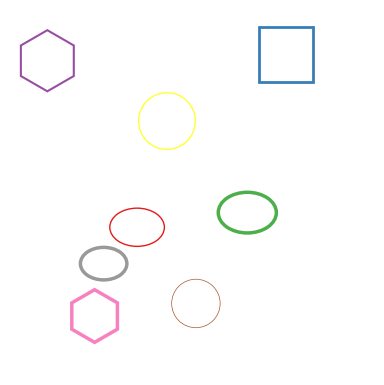[{"shape": "oval", "thickness": 1, "radius": 0.35, "center": [0.356, 0.41]}, {"shape": "square", "thickness": 2, "radius": 0.35, "center": [0.743, 0.858]}, {"shape": "oval", "thickness": 2.5, "radius": 0.38, "center": [0.642, 0.448]}, {"shape": "hexagon", "thickness": 1.5, "radius": 0.4, "center": [0.123, 0.842]}, {"shape": "circle", "thickness": 1, "radius": 0.37, "center": [0.434, 0.686]}, {"shape": "circle", "thickness": 0.5, "radius": 0.31, "center": [0.509, 0.212]}, {"shape": "hexagon", "thickness": 2.5, "radius": 0.34, "center": [0.246, 0.179]}, {"shape": "oval", "thickness": 2.5, "radius": 0.3, "center": [0.269, 0.315]}]